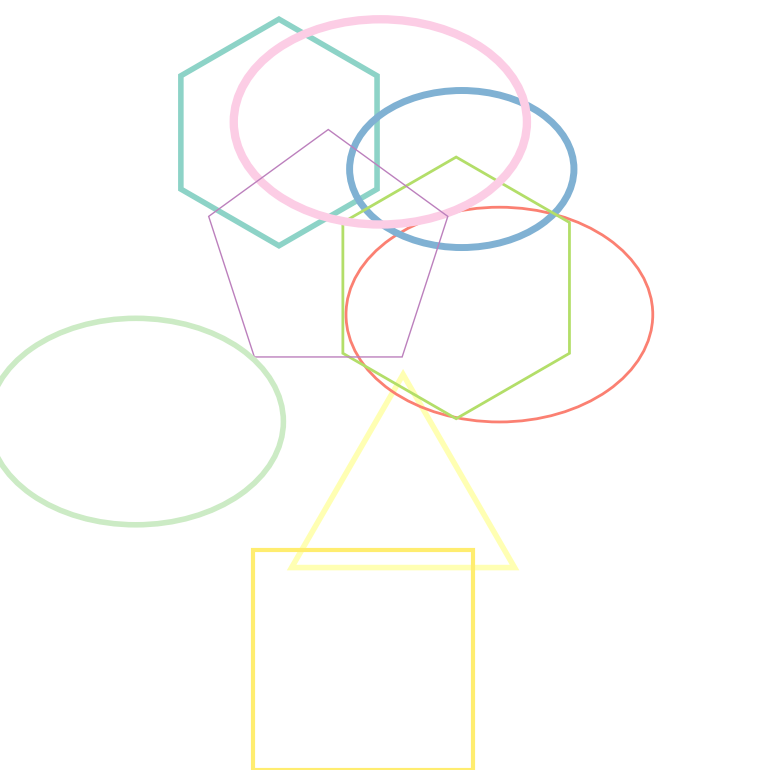[{"shape": "hexagon", "thickness": 2, "radius": 0.74, "center": [0.362, 0.828]}, {"shape": "triangle", "thickness": 2, "radius": 0.84, "center": [0.523, 0.346]}, {"shape": "oval", "thickness": 1, "radius": 1.0, "center": [0.649, 0.591]}, {"shape": "oval", "thickness": 2.5, "radius": 0.73, "center": [0.6, 0.78]}, {"shape": "hexagon", "thickness": 1, "radius": 0.85, "center": [0.592, 0.626]}, {"shape": "oval", "thickness": 3, "radius": 0.95, "center": [0.494, 0.842]}, {"shape": "pentagon", "thickness": 0.5, "radius": 0.82, "center": [0.426, 0.669]}, {"shape": "oval", "thickness": 2, "radius": 0.96, "center": [0.177, 0.453]}, {"shape": "square", "thickness": 1.5, "radius": 0.71, "center": [0.472, 0.142]}]